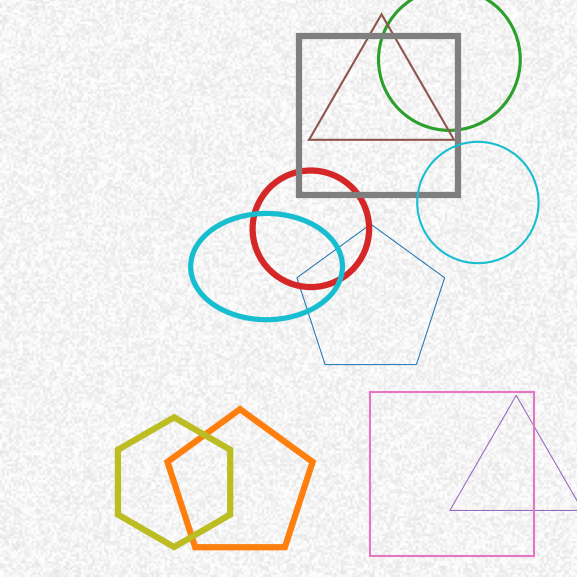[{"shape": "pentagon", "thickness": 0.5, "radius": 0.67, "center": [0.642, 0.477]}, {"shape": "pentagon", "thickness": 3, "radius": 0.66, "center": [0.416, 0.158]}, {"shape": "circle", "thickness": 1.5, "radius": 0.61, "center": [0.778, 0.896]}, {"shape": "circle", "thickness": 3, "radius": 0.5, "center": [0.538, 0.603]}, {"shape": "triangle", "thickness": 0.5, "radius": 0.66, "center": [0.894, 0.182]}, {"shape": "triangle", "thickness": 1, "radius": 0.72, "center": [0.661, 0.83]}, {"shape": "square", "thickness": 1, "radius": 0.71, "center": [0.783, 0.178]}, {"shape": "square", "thickness": 3, "radius": 0.69, "center": [0.655, 0.799]}, {"shape": "hexagon", "thickness": 3, "radius": 0.56, "center": [0.301, 0.164]}, {"shape": "circle", "thickness": 1, "radius": 0.53, "center": [0.828, 0.648]}, {"shape": "oval", "thickness": 2.5, "radius": 0.66, "center": [0.462, 0.538]}]